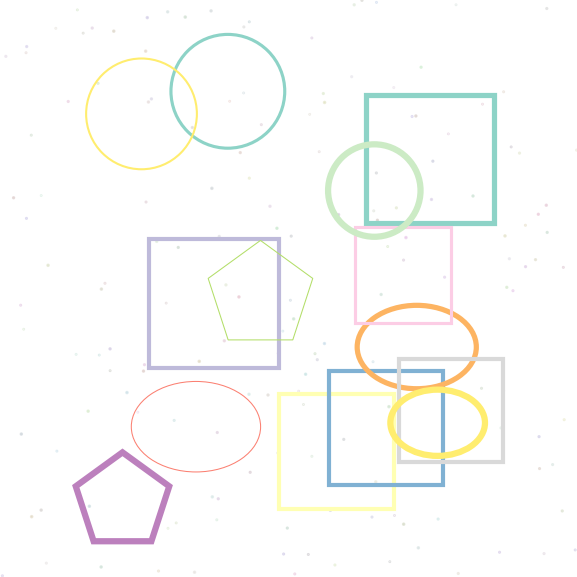[{"shape": "square", "thickness": 2.5, "radius": 0.55, "center": [0.744, 0.723]}, {"shape": "circle", "thickness": 1.5, "radius": 0.49, "center": [0.395, 0.841]}, {"shape": "square", "thickness": 2, "radius": 0.5, "center": [0.582, 0.217]}, {"shape": "square", "thickness": 2, "radius": 0.56, "center": [0.37, 0.474]}, {"shape": "oval", "thickness": 0.5, "radius": 0.56, "center": [0.339, 0.26]}, {"shape": "square", "thickness": 2, "radius": 0.49, "center": [0.668, 0.258]}, {"shape": "oval", "thickness": 2.5, "radius": 0.52, "center": [0.722, 0.398]}, {"shape": "pentagon", "thickness": 0.5, "radius": 0.48, "center": [0.451, 0.488]}, {"shape": "square", "thickness": 1.5, "radius": 0.41, "center": [0.698, 0.523]}, {"shape": "square", "thickness": 2, "radius": 0.45, "center": [0.781, 0.288]}, {"shape": "pentagon", "thickness": 3, "radius": 0.43, "center": [0.212, 0.131]}, {"shape": "circle", "thickness": 3, "radius": 0.4, "center": [0.648, 0.669]}, {"shape": "oval", "thickness": 3, "radius": 0.41, "center": [0.758, 0.267]}, {"shape": "circle", "thickness": 1, "radius": 0.48, "center": [0.245, 0.802]}]